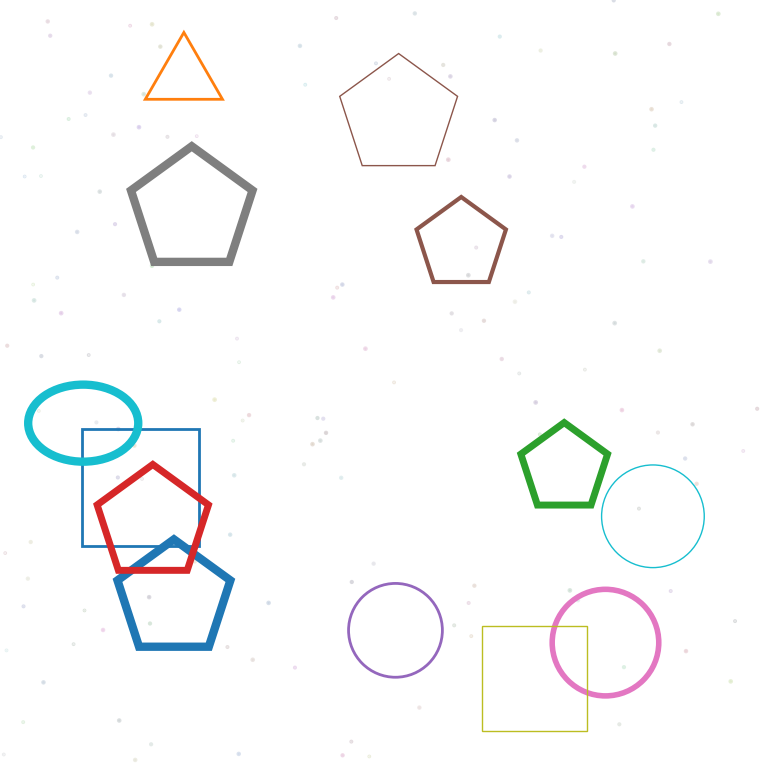[{"shape": "square", "thickness": 1, "radius": 0.38, "center": [0.182, 0.367]}, {"shape": "pentagon", "thickness": 3, "radius": 0.39, "center": [0.226, 0.222]}, {"shape": "triangle", "thickness": 1, "radius": 0.29, "center": [0.239, 0.9]}, {"shape": "pentagon", "thickness": 2.5, "radius": 0.3, "center": [0.733, 0.392]}, {"shape": "pentagon", "thickness": 2.5, "radius": 0.38, "center": [0.198, 0.321]}, {"shape": "circle", "thickness": 1, "radius": 0.3, "center": [0.514, 0.181]}, {"shape": "pentagon", "thickness": 0.5, "radius": 0.4, "center": [0.518, 0.85]}, {"shape": "pentagon", "thickness": 1.5, "radius": 0.31, "center": [0.599, 0.683]}, {"shape": "circle", "thickness": 2, "radius": 0.35, "center": [0.786, 0.165]}, {"shape": "pentagon", "thickness": 3, "radius": 0.42, "center": [0.249, 0.727]}, {"shape": "square", "thickness": 0.5, "radius": 0.34, "center": [0.694, 0.119]}, {"shape": "oval", "thickness": 3, "radius": 0.36, "center": [0.108, 0.45]}, {"shape": "circle", "thickness": 0.5, "radius": 0.33, "center": [0.848, 0.33]}]